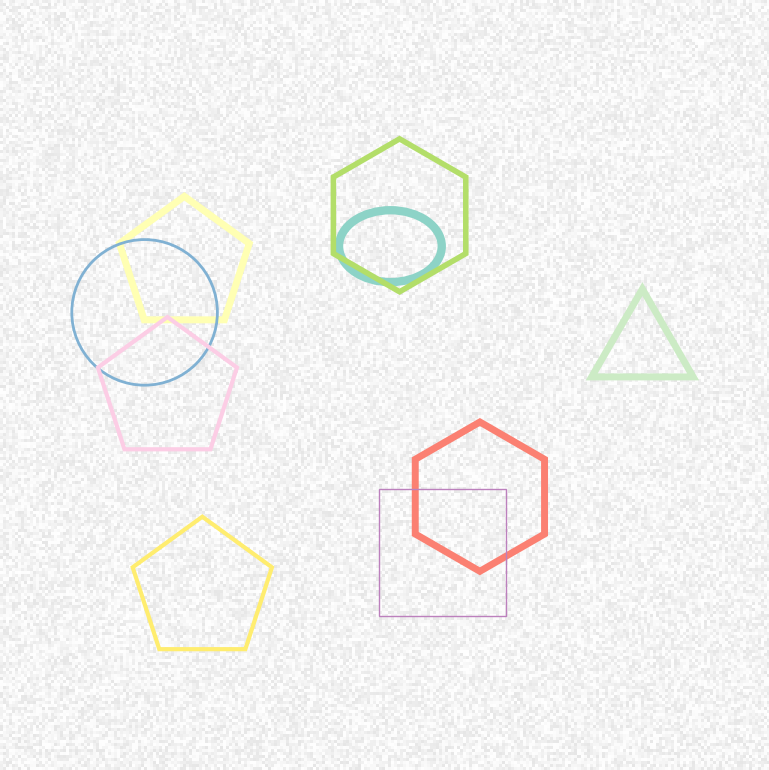[{"shape": "oval", "thickness": 3, "radius": 0.33, "center": [0.507, 0.68]}, {"shape": "pentagon", "thickness": 2.5, "radius": 0.44, "center": [0.239, 0.656]}, {"shape": "hexagon", "thickness": 2.5, "radius": 0.48, "center": [0.623, 0.355]}, {"shape": "circle", "thickness": 1, "radius": 0.47, "center": [0.188, 0.594]}, {"shape": "hexagon", "thickness": 2, "radius": 0.5, "center": [0.519, 0.72]}, {"shape": "pentagon", "thickness": 1.5, "radius": 0.47, "center": [0.217, 0.493]}, {"shape": "square", "thickness": 0.5, "radius": 0.41, "center": [0.575, 0.283]}, {"shape": "triangle", "thickness": 2.5, "radius": 0.38, "center": [0.834, 0.549]}, {"shape": "pentagon", "thickness": 1.5, "radius": 0.48, "center": [0.263, 0.234]}]